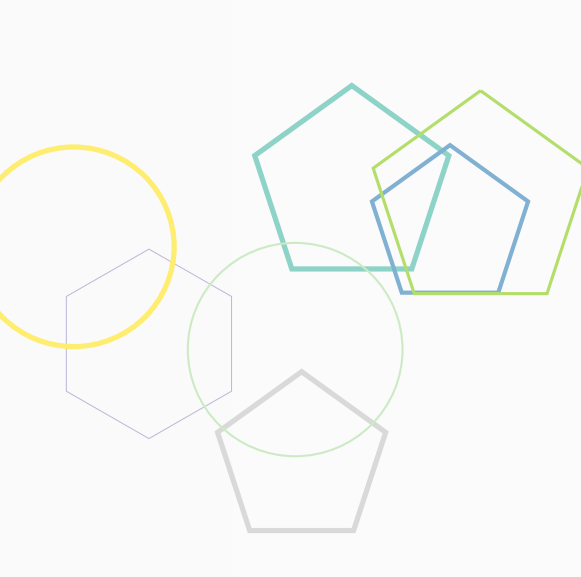[{"shape": "pentagon", "thickness": 2.5, "radius": 0.88, "center": [0.605, 0.675]}, {"shape": "hexagon", "thickness": 0.5, "radius": 0.82, "center": [0.256, 0.404]}, {"shape": "pentagon", "thickness": 2, "radius": 0.71, "center": [0.774, 0.607]}, {"shape": "pentagon", "thickness": 1.5, "radius": 0.97, "center": [0.827, 0.648]}, {"shape": "pentagon", "thickness": 2.5, "radius": 0.76, "center": [0.519, 0.203]}, {"shape": "circle", "thickness": 1, "radius": 0.92, "center": [0.508, 0.394]}, {"shape": "circle", "thickness": 2.5, "radius": 0.86, "center": [0.127, 0.572]}]